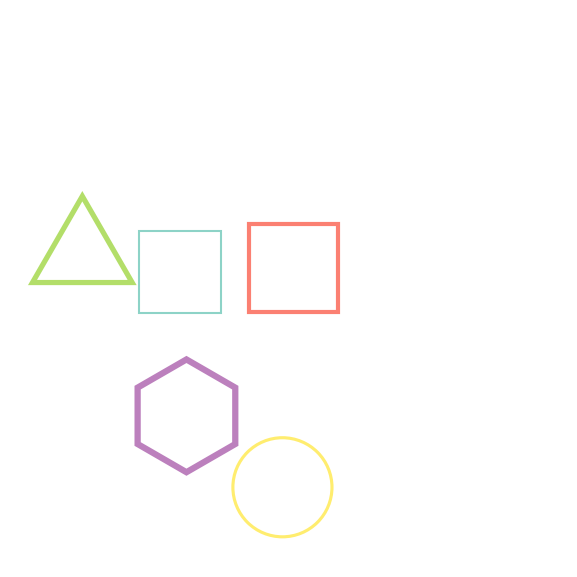[{"shape": "square", "thickness": 1, "radius": 0.35, "center": [0.312, 0.528]}, {"shape": "square", "thickness": 2, "radius": 0.38, "center": [0.508, 0.535]}, {"shape": "triangle", "thickness": 2.5, "radius": 0.5, "center": [0.143, 0.56]}, {"shape": "hexagon", "thickness": 3, "radius": 0.49, "center": [0.323, 0.279]}, {"shape": "circle", "thickness": 1.5, "radius": 0.43, "center": [0.489, 0.155]}]